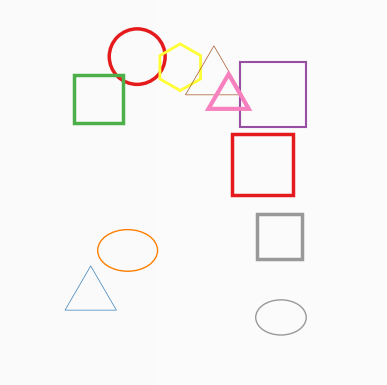[{"shape": "circle", "thickness": 2.5, "radius": 0.36, "center": [0.354, 0.853]}, {"shape": "square", "thickness": 2.5, "radius": 0.39, "center": [0.677, 0.573]}, {"shape": "triangle", "thickness": 0.5, "radius": 0.38, "center": [0.234, 0.233]}, {"shape": "square", "thickness": 2.5, "radius": 0.31, "center": [0.254, 0.742]}, {"shape": "square", "thickness": 1.5, "radius": 0.42, "center": [0.705, 0.754]}, {"shape": "oval", "thickness": 1, "radius": 0.39, "center": [0.329, 0.35]}, {"shape": "hexagon", "thickness": 2, "radius": 0.3, "center": [0.465, 0.825]}, {"shape": "triangle", "thickness": 0.5, "radius": 0.42, "center": [0.552, 0.796]}, {"shape": "triangle", "thickness": 3, "radius": 0.3, "center": [0.59, 0.747]}, {"shape": "square", "thickness": 2.5, "radius": 0.29, "center": [0.721, 0.386]}, {"shape": "oval", "thickness": 1, "radius": 0.33, "center": [0.725, 0.176]}]